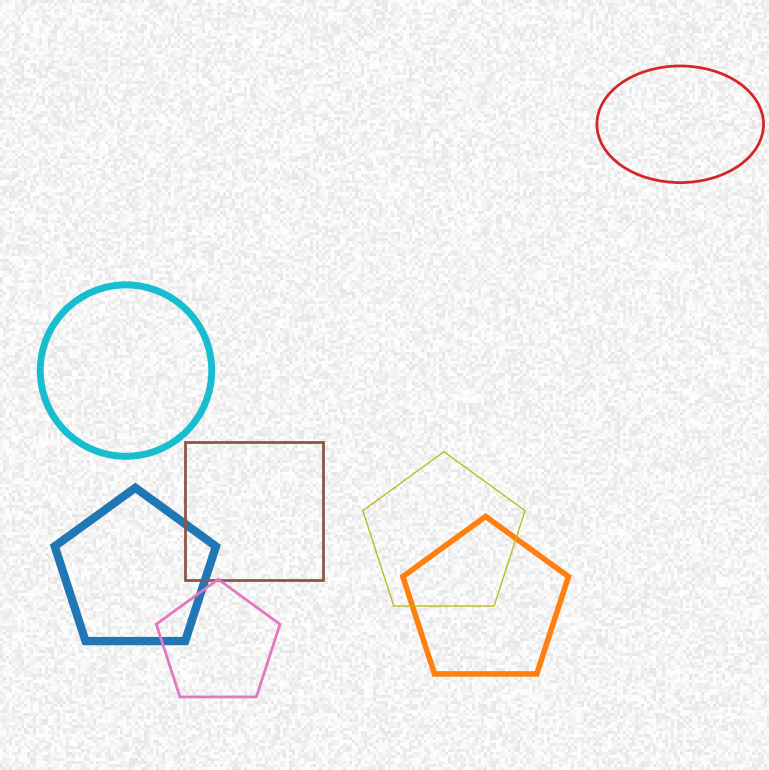[{"shape": "pentagon", "thickness": 3, "radius": 0.55, "center": [0.176, 0.256]}, {"shape": "pentagon", "thickness": 2, "radius": 0.57, "center": [0.631, 0.216]}, {"shape": "oval", "thickness": 1, "radius": 0.54, "center": [0.883, 0.839]}, {"shape": "square", "thickness": 1, "radius": 0.45, "center": [0.33, 0.336]}, {"shape": "pentagon", "thickness": 1, "radius": 0.42, "center": [0.283, 0.163]}, {"shape": "pentagon", "thickness": 0.5, "radius": 0.55, "center": [0.577, 0.303]}, {"shape": "circle", "thickness": 2.5, "radius": 0.56, "center": [0.164, 0.519]}]